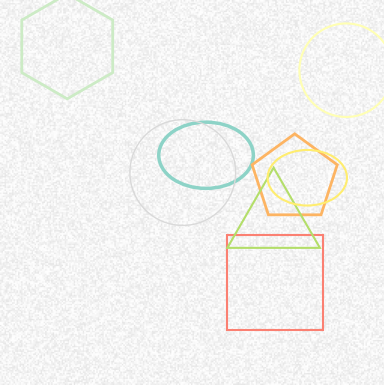[{"shape": "oval", "thickness": 2.5, "radius": 0.61, "center": [0.535, 0.597]}, {"shape": "circle", "thickness": 1.5, "radius": 0.61, "center": [0.899, 0.818]}, {"shape": "square", "thickness": 1.5, "radius": 0.62, "center": [0.715, 0.266]}, {"shape": "pentagon", "thickness": 2, "radius": 0.58, "center": [0.765, 0.536]}, {"shape": "triangle", "thickness": 1.5, "radius": 0.69, "center": [0.711, 0.426]}, {"shape": "circle", "thickness": 1, "radius": 0.69, "center": [0.475, 0.552]}, {"shape": "hexagon", "thickness": 2, "radius": 0.68, "center": [0.175, 0.88]}, {"shape": "oval", "thickness": 1.5, "radius": 0.52, "center": [0.798, 0.538]}]